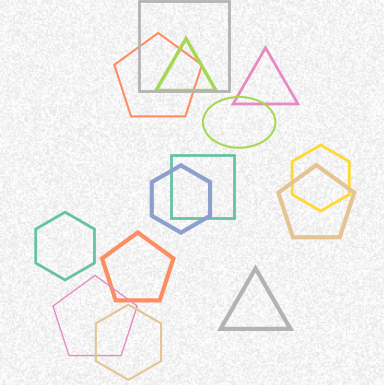[{"shape": "square", "thickness": 2, "radius": 0.41, "center": [0.525, 0.515]}, {"shape": "hexagon", "thickness": 2, "radius": 0.44, "center": [0.169, 0.361]}, {"shape": "pentagon", "thickness": 3, "radius": 0.49, "center": [0.358, 0.299]}, {"shape": "pentagon", "thickness": 1.5, "radius": 0.6, "center": [0.411, 0.795]}, {"shape": "hexagon", "thickness": 3, "radius": 0.44, "center": [0.47, 0.483]}, {"shape": "triangle", "thickness": 2, "radius": 0.49, "center": [0.69, 0.779]}, {"shape": "pentagon", "thickness": 1, "radius": 0.58, "center": [0.247, 0.17]}, {"shape": "triangle", "thickness": 2.5, "radius": 0.45, "center": [0.483, 0.81]}, {"shape": "oval", "thickness": 1.5, "radius": 0.47, "center": [0.621, 0.682]}, {"shape": "hexagon", "thickness": 2, "radius": 0.43, "center": [0.833, 0.538]}, {"shape": "hexagon", "thickness": 1.5, "radius": 0.49, "center": [0.334, 0.111]}, {"shape": "pentagon", "thickness": 3, "radius": 0.52, "center": [0.822, 0.468]}, {"shape": "triangle", "thickness": 3, "radius": 0.52, "center": [0.664, 0.198]}, {"shape": "square", "thickness": 2, "radius": 0.59, "center": [0.477, 0.88]}]